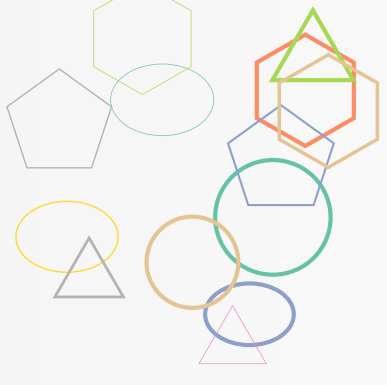[{"shape": "oval", "thickness": 0.5, "radius": 0.67, "center": [0.419, 0.741]}, {"shape": "circle", "thickness": 3, "radius": 0.74, "center": [0.704, 0.435]}, {"shape": "hexagon", "thickness": 3, "radius": 0.72, "center": [0.788, 0.765]}, {"shape": "oval", "thickness": 3, "radius": 0.57, "center": [0.644, 0.184]}, {"shape": "pentagon", "thickness": 1.5, "radius": 0.72, "center": [0.725, 0.583]}, {"shape": "triangle", "thickness": 0.5, "radius": 0.5, "center": [0.6, 0.105]}, {"shape": "hexagon", "thickness": 0.5, "radius": 0.73, "center": [0.367, 0.899]}, {"shape": "triangle", "thickness": 3, "radius": 0.6, "center": [0.807, 0.852]}, {"shape": "oval", "thickness": 1, "radius": 0.66, "center": [0.173, 0.385]}, {"shape": "circle", "thickness": 3, "radius": 0.59, "center": [0.497, 0.319]}, {"shape": "hexagon", "thickness": 2.5, "radius": 0.73, "center": [0.847, 0.711]}, {"shape": "pentagon", "thickness": 1, "radius": 0.71, "center": [0.153, 0.679]}, {"shape": "triangle", "thickness": 2, "radius": 0.51, "center": [0.23, 0.28]}]